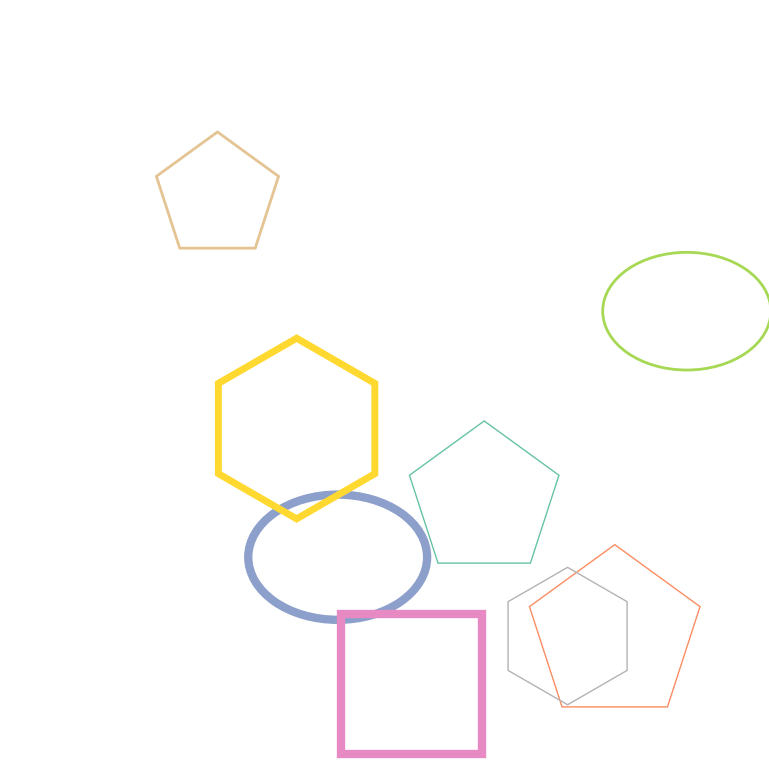[{"shape": "pentagon", "thickness": 0.5, "radius": 0.51, "center": [0.629, 0.351]}, {"shape": "pentagon", "thickness": 0.5, "radius": 0.58, "center": [0.798, 0.176]}, {"shape": "oval", "thickness": 3, "radius": 0.58, "center": [0.439, 0.276]}, {"shape": "square", "thickness": 3, "radius": 0.46, "center": [0.534, 0.111]}, {"shape": "oval", "thickness": 1, "radius": 0.55, "center": [0.892, 0.596]}, {"shape": "hexagon", "thickness": 2.5, "radius": 0.59, "center": [0.385, 0.443]}, {"shape": "pentagon", "thickness": 1, "radius": 0.42, "center": [0.282, 0.745]}, {"shape": "hexagon", "thickness": 0.5, "radius": 0.45, "center": [0.737, 0.174]}]